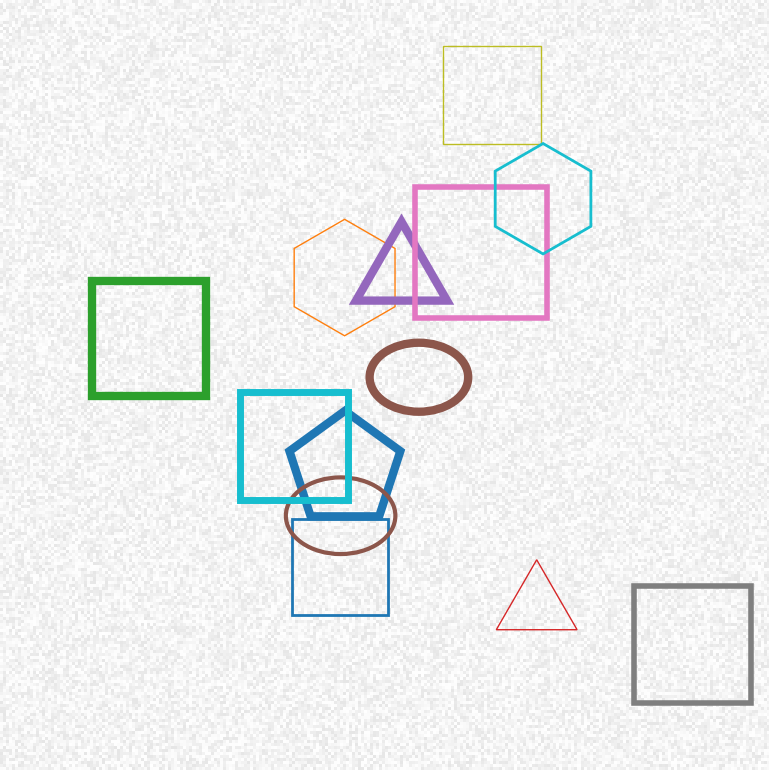[{"shape": "square", "thickness": 1, "radius": 0.31, "center": [0.442, 0.264]}, {"shape": "pentagon", "thickness": 3, "radius": 0.38, "center": [0.448, 0.391]}, {"shape": "hexagon", "thickness": 0.5, "radius": 0.38, "center": [0.448, 0.64]}, {"shape": "square", "thickness": 3, "radius": 0.37, "center": [0.193, 0.56]}, {"shape": "triangle", "thickness": 0.5, "radius": 0.3, "center": [0.697, 0.212]}, {"shape": "triangle", "thickness": 3, "radius": 0.34, "center": [0.521, 0.644]}, {"shape": "oval", "thickness": 1.5, "radius": 0.36, "center": [0.442, 0.33]}, {"shape": "oval", "thickness": 3, "radius": 0.32, "center": [0.544, 0.51]}, {"shape": "square", "thickness": 2, "radius": 0.43, "center": [0.625, 0.672]}, {"shape": "square", "thickness": 2, "radius": 0.38, "center": [0.9, 0.163]}, {"shape": "square", "thickness": 0.5, "radius": 0.32, "center": [0.64, 0.876]}, {"shape": "square", "thickness": 2.5, "radius": 0.35, "center": [0.382, 0.421]}, {"shape": "hexagon", "thickness": 1, "radius": 0.36, "center": [0.705, 0.742]}]